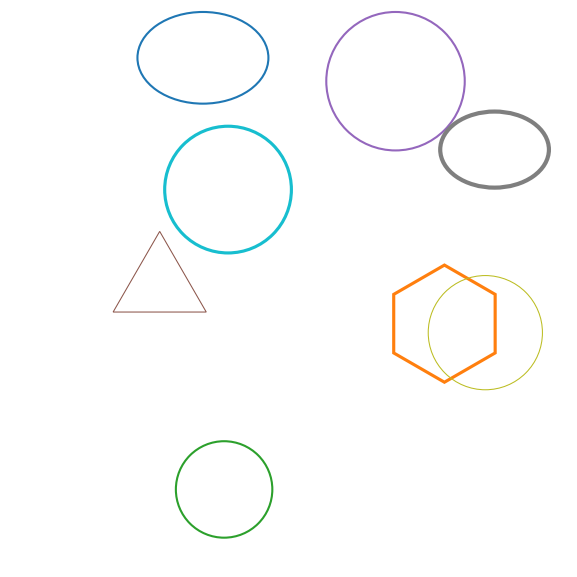[{"shape": "oval", "thickness": 1, "radius": 0.57, "center": [0.351, 0.899]}, {"shape": "hexagon", "thickness": 1.5, "radius": 0.51, "center": [0.77, 0.439]}, {"shape": "circle", "thickness": 1, "radius": 0.42, "center": [0.388, 0.152]}, {"shape": "circle", "thickness": 1, "radius": 0.6, "center": [0.685, 0.859]}, {"shape": "triangle", "thickness": 0.5, "radius": 0.47, "center": [0.277, 0.505]}, {"shape": "oval", "thickness": 2, "radius": 0.47, "center": [0.856, 0.74]}, {"shape": "circle", "thickness": 0.5, "radius": 0.49, "center": [0.84, 0.423]}, {"shape": "circle", "thickness": 1.5, "radius": 0.55, "center": [0.395, 0.671]}]